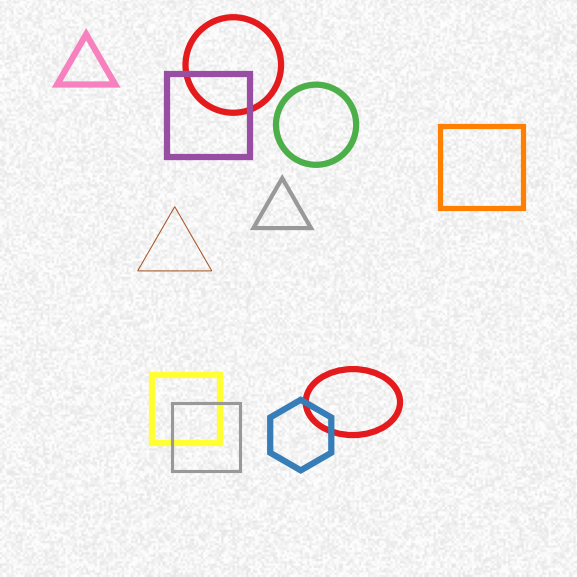[{"shape": "circle", "thickness": 3, "radius": 0.41, "center": [0.404, 0.887]}, {"shape": "oval", "thickness": 3, "radius": 0.41, "center": [0.611, 0.303]}, {"shape": "hexagon", "thickness": 3, "radius": 0.31, "center": [0.521, 0.246]}, {"shape": "circle", "thickness": 3, "radius": 0.35, "center": [0.547, 0.783]}, {"shape": "square", "thickness": 3, "radius": 0.36, "center": [0.361, 0.799]}, {"shape": "square", "thickness": 2.5, "radius": 0.36, "center": [0.834, 0.71]}, {"shape": "square", "thickness": 3, "radius": 0.29, "center": [0.322, 0.292]}, {"shape": "triangle", "thickness": 0.5, "radius": 0.37, "center": [0.303, 0.567]}, {"shape": "triangle", "thickness": 3, "radius": 0.29, "center": [0.149, 0.882]}, {"shape": "square", "thickness": 1.5, "radius": 0.29, "center": [0.357, 0.243]}, {"shape": "triangle", "thickness": 2, "radius": 0.29, "center": [0.489, 0.633]}]